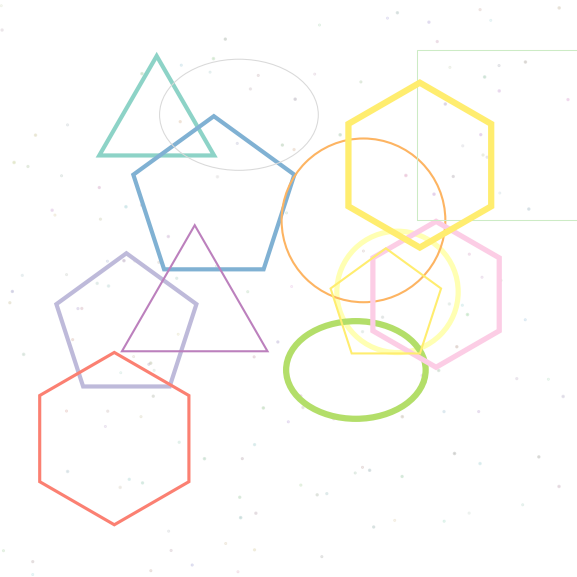[{"shape": "triangle", "thickness": 2, "radius": 0.57, "center": [0.271, 0.787]}, {"shape": "circle", "thickness": 2.5, "radius": 0.53, "center": [0.688, 0.494]}, {"shape": "pentagon", "thickness": 2, "radius": 0.64, "center": [0.219, 0.433]}, {"shape": "hexagon", "thickness": 1.5, "radius": 0.75, "center": [0.198, 0.24]}, {"shape": "pentagon", "thickness": 2, "radius": 0.73, "center": [0.37, 0.651]}, {"shape": "circle", "thickness": 1, "radius": 0.71, "center": [0.629, 0.618]}, {"shape": "oval", "thickness": 3, "radius": 0.6, "center": [0.616, 0.358]}, {"shape": "hexagon", "thickness": 2.5, "radius": 0.63, "center": [0.755, 0.489]}, {"shape": "oval", "thickness": 0.5, "radius": 0.69, "center": [0.414, 0.8]}, {"shape": "triangle", "thickness": 1, "radius": 0.73, "center": [0.337, 0.464]}, {"shape": "square", "thickness": 0.5, "radius": 0.74, "center": [0.87, 0.765]}, {"shape": "hexagon", "thickness": 3, "radius": 0.71, "center": [0.727, 0.713]}, {"shape": "pentagon", "thickness": 1, "radius": 0.5, "center": [0.668, 0.469]}]